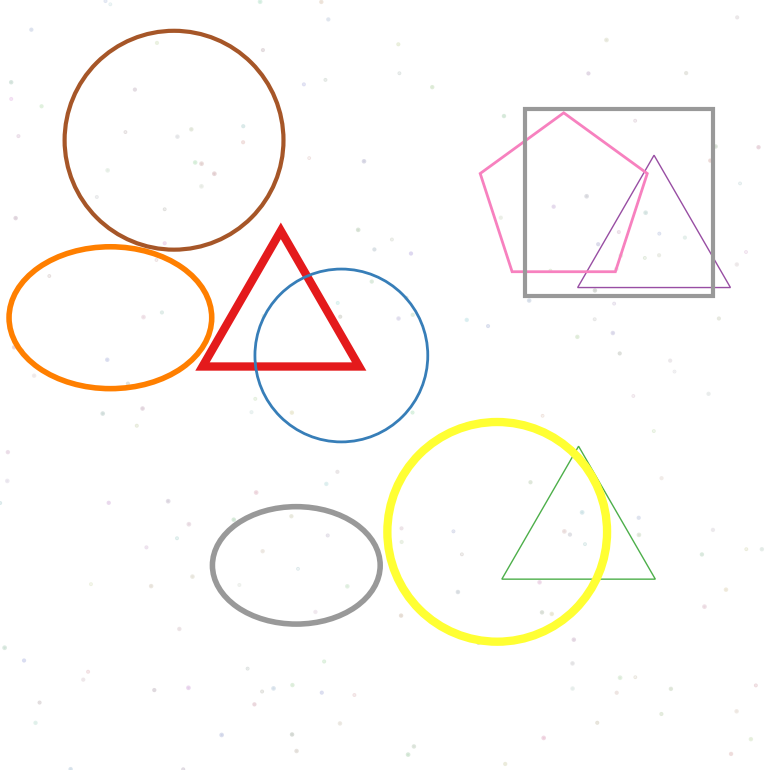[{"shape": "triangle", "thickness": 3, "radius": 0.59, "center": [0.365, 0.583]}, {"shape": "circle", "thickness": 1, "radius": 0.56, "center": [0.443, 0.538]}, {"shape": "triangle", "thickness": 0.5, "radius": 0.58, "center": [0.751, 0.305]}, {"shape": "triangle", "thickness": 0.5, "radius": 0.57, "center": [0.849, 0.684]}, {"shape": "oval", "thickness": 2, "radius": 0.66, "center": [0.143, 0.587]}, {"shape": "circle", "thickness": 3, "radius": 0.71, "center": [0.646, 0.309]}, {"shape": "circle", "thickness": 1.5, "radius": 0.71, "center": [0.226, 0.818]}, {"shape": "pentagon", "thickness": 1, "radius": 0.57, "center": [0.732, 0.739]}, {"shape": "oval", "thickness": 2, "radius": 0.54, "center": [0.385, 0.266]}, {"shape": "square", "thickness": 1.5, "radius": 0.61, "center": [0.804, 0.737]}]